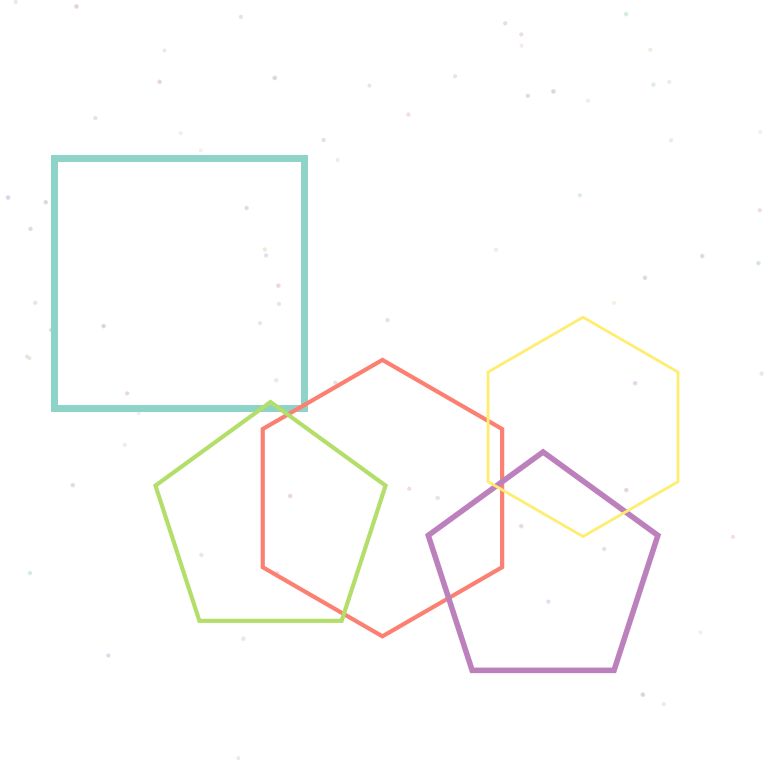[{"shape": "square", "thickness": 2.5, "radius": 0.81, "center": [0.233, 0.632]}, {"shape": "hexagon", "thickness": 1.5, "radius": 0.9, "center": [0.497, 0.353]}, {"shape": "pentagon", "thickness": 1.5, "radius": 0.79, "center": [0.351, 0.321]}, {"shape": "pentagon", "thickness": 2, "radius": 0.78, "center": [0.705, 0.256]}, {"shape": "hexagon", "thickness": 1, "radius": 0.71, "center": [0.757, 0.446]}]